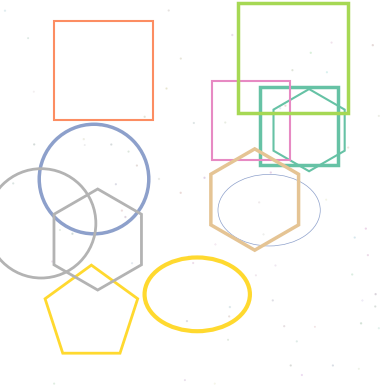[{"shape": "square", "thickness": 2.5, "radius": 0.51, "center": [0.776, 0.672]}, {"shape": "hexagon", "thickness": 1.5, "radius": 0.53, "center": [0.803, 0.662]}, {"shape": "square", "thickness": 1.5, "radius": 0.64, "center": [0.269, 0.817]}, {"shape": "circle", "thickness": 2.5, "radius": 0.71, "center": [0.244, 0.535]}, {"shape": "oval", "thickness": 0.5, "radius": 0.66, "center": [0.699, 0.454]}, {"shape": "square", "thickness": 1.5, "radius": 0.51, "center": [0.652, 0.688]}, {"shape": "square", "thickness": 2.5, "radius": 0.72, "center": [0.761, 0.849]}, {"shape": "pentagon", "thickness": 2, "radius": 0.63, "center": [0.237, 0.185]}, {"shape": "oval", "thickness": 3, "radius": 0.68, "center": [0.512, 0.235]}, {"shape": "hexagon", "thickness": 2.5, "radius": 0.66, "center": [0.662, 0.482]}, {"shape": "hexagon", "thickness": 2, "radius": 0.66, "center": [0.254, 0.378]}, {"shape": "circle", "thickness": 2, "radius": 0.71, "center": [0.107, 0.42]}]